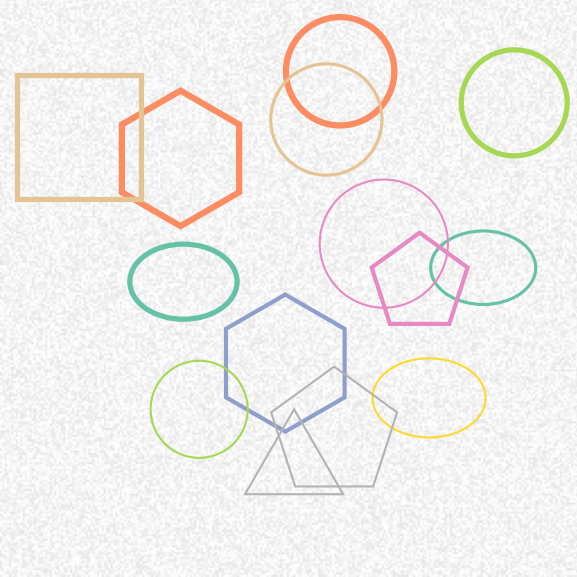[{"shape": "oval", "thickness": 1.5, "radius": 0.45, "center": [0.837, 0.536]}, {"shape": "oval", "thickness": 2.5, "radius": 0.46, "center": [0.318, 0.511]}, {"shape": "circle", "thickness": 3, "radius": 0.47, "center": [0.589, 0.876]}, {"shape": "hexagon", "thickness": 3, "radius": 0.59, "center": [0.313, 0.725]}, {"shape": "hexagon", "thickness": 2, "radius": 0.59, "center": [0.494, 0.37]}, {"shape": "pentagon", "thickness": 2, "radius": 0.44, "center": [0.727, 0.509]}, {"shape": "circle", "thickness": 1, "radius": 0.56, "center": [0.665, 0.577]}, {"shape": "circle", "thickness": 2.5, "radius": 0.46, "center": [0.89, 0.821]}, {"shape": "circle", "thickness": 1, "radius": 0.42, "center": [0.345, 0.29]}, {"shape": "oval", "thickness": 1, "radius": 0.49, "center": [0.743, 0.31]}, {"shape": "circle", "thickness": 1.5, "radius": 0.48, "center": [0.565, 0.792]}, {"shape": "square", "thickness": 2.5, "radius": 0.53, "center": [0.137, 0.762]}, {"shape": "triangle", "thickness": 1, "radius": 0.49, "center": [0.509, 0.192]}, {"shape": "pentagon", "thickness": 1, "radius": 0.57, "center": [0.579, 0.25]}]